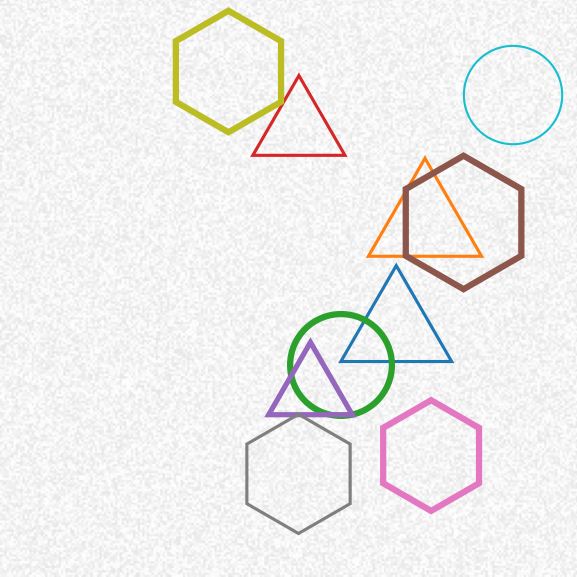[{"shape": "triangle", "thickness": 1.5, "radius": 0.55, "center": [0.686, 0.428]}, {"shape": "triangle", "thickness": 1.5, "radius": 0.57, "center": [0.736, 0.612]}, {"shape": "circle", "thickness": 3, "radius": 0.44, "center": [0.591, 0.367]}, {"shape": "triangle", "thickness": 1.5, "radius": 0.46, "center": [0.518, 0.776]}, {"shape": "triangle", "thickness": 2.5, "radius": 0.42, "center": [0.538, 0.323]}, {"shape": "hexagon", "thickness": 3, "radius": 0.58, "center": [0.803, 0.614]}, {"shape": "hexagon", "thickness": 3, "radius": 0.48, "center": [0.747, 0.21]}, {"shape": "hexagon", "thickness": 1.5, "radius": 0.52, "center": [0.517, 0.179]}, {"shape": "hexagon", "thickness": 3, "radius": 0.53, "center": [0.396, 0.875]}, {"shape": "circle", "thickness": 1, "radius": 0.43, "center": [0.888, 0.835]}]